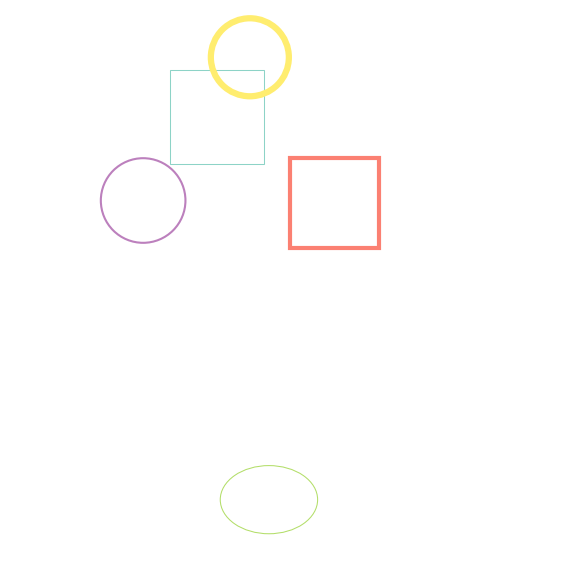[{"shape": "square", "thickness": 0.5, "radius": 0.4, "center": [0.376, 0.796]}, {"shape": "square", "thickness": 2, "radius": 0.39, "center": [0.579, 0.648]}, {"shape": "oval", "thickness": 0.5, "radius": 0.42, "center": [0.466, 0.134]}, {"shape": "circle", "thickness": 1, "radius": 0.37, "center": [0.248, 0.652]}, {"shape": "circle", "thickness": 3, "radius": 0.34, "center": [0.433, 0.9]}]